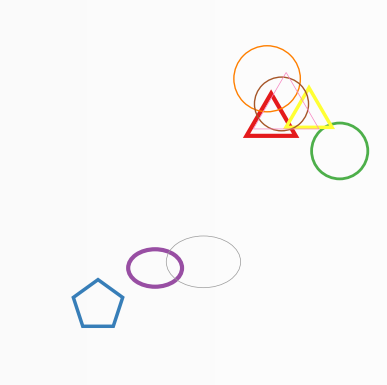[{"shape": "triangle", "thickness": 3, "radius": 0.37, "center": [0.7, 0.684]}, {"shape": "pentagon", "thickness": 2.5, "radius": 0.33, "center": [0.253, 0.207]}, {"shape": "circle", "thickness": 2, "radius": 0.36, "center": [0.877, 0.608]}, {"shape": "oval", "thickness": 3, "radius": 0.35, "center": [0.4, 0.304]}, {"shape": "circle", "thickness": 1, "radius": 0.43, "center": [0.689, 0.795]}, {"shape": "triangle", "thickness": 2.5, "radius": 0.34, "center": [0.797, 0.704]}, {"shape": "circle", "thickness": 1, "radius": 0.35, "center": [0.726, 0.73]}, {"shape": "triangle", "thickness": 0.5, "radius": 0.49, "center": [0.738, 0.714]}, {"shape": "oval", "thickness": 0.5, "radius": 0.48, "center": [0.525, 0.32]}]